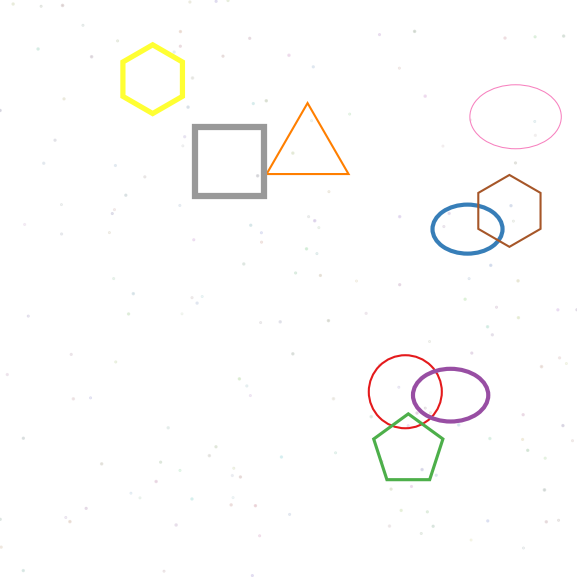[{"shape": "circle", "thickness": 1, "radius": 0.32, "center": [0.702, 0.321]}, {"shape": "oval", "thickness": 2, "radius": 0.3, "center": [0.81, 0.602]}, {"shape": "pentagon", "thickness": 1.5, "radius": 0.32, "center": [0.707, 0.219]}, {"shape": "oval", "thickness": 2, "radius": 0.33, "center": [0.78, 0.315]}, {"shape": "triangle", "thickness": 1, "radius": 0.41, "center": [0.533, 0.739]}, {"shape": "hexagon", "thickness": 2.5, "radius": 0.3, "center": [0.264, 0.862]}, {"shape": "hexagon", "thickness": 1, "radius": 0.31, "center": [0.882, 0.634]}, {"shape": "oval", "thickness": 0.5, "radius": 0.4, "center": [0.893, 0.797]}, {"shape": "square", "thickness": 3, "radius": 0.3, "center": [0.398, 0.719]}]